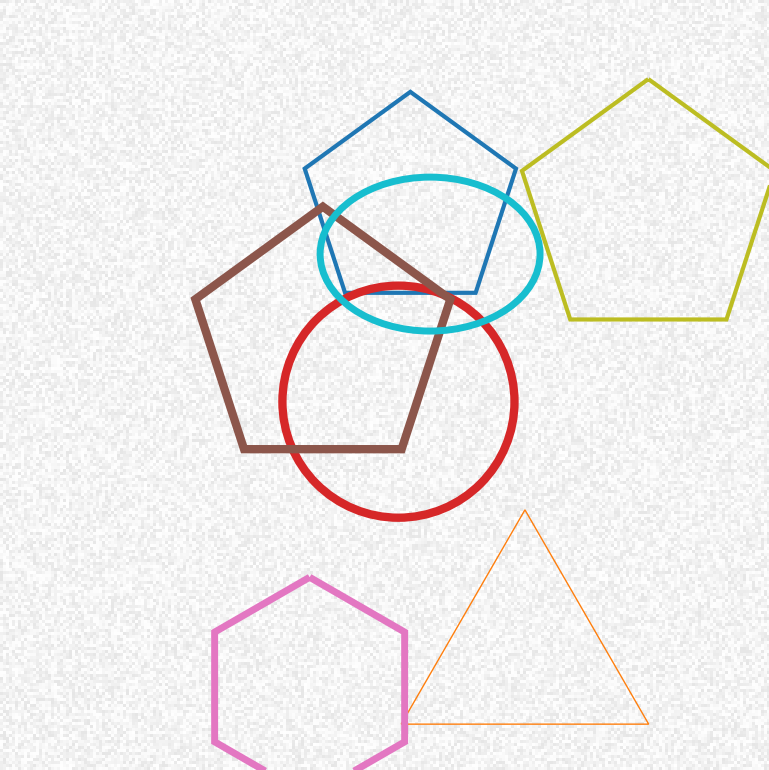[{"shape": "pentagon", "thickness": 1.5, "radius": 0.72, "center": [0.533, 0.736]}, {"shape": "triangle", "thickness": 0.5, "radius": 0.93, "center": [0.682, 0.152]}, {"shape": "circle", "thickness": 3, "radius": 0.75, "center": [0.517, 0.478]}, {"shape": "pentagon", "thickness": 3, "radius": 0.87, "center": [0.419, 0.558]}, {"shape": "hexagon", "thickness": 2.5, "radius": 0.71, "center": [0.402, 0.108]}, {"shape": "pentagon", "thickness": 1.5, "radius": 0.86, "center": [0.842, 0.725]}, {"shape": "oval", "thickness": 2.5, "radius": 0.71, "center": [0.559, 0.67]}]